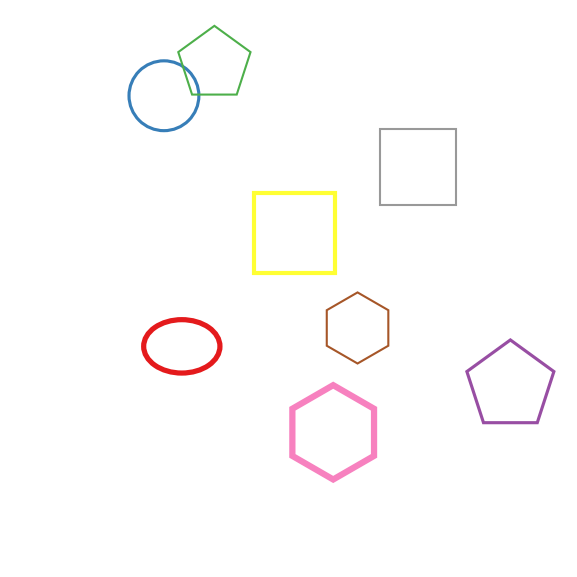[{"shape": "oval", "thickness": 2.5, "radius": 0.33, "center": [0.315, 0.399]}, {"shape": "circle", "thickness": 1.5, "radius": 0.3, "center": [0.284, 0.833]}, {"shape": "pentagon", "thickness": 1, "radius": 0.33, "center": [0.371, 0.889]}, {"shape": "pentagon", "thickness": 1.5, "radius": 0.4, "center": [0.884, 0.331]}, {"shape": "square", "thickness": 2, "radius": 0.35, "center": [0.51, 0.595]}, {"shape": "hexagon", "thickness": 1, "radius": 0.31, "center": [0.619, 0.431]}, {"shape": "hexagon", "thickness": 3, "radius": 0.41, "center": [0.577, 0.251]}, {"shape": "square", "thickness": 1, "radius": 0.33, "center": [0.724, 0.71]}]